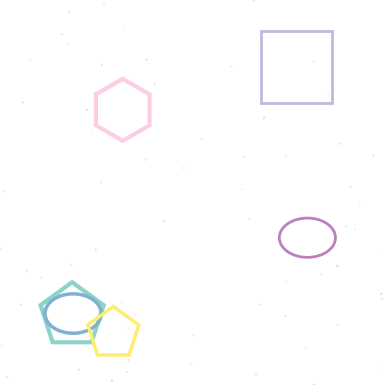[{"shape": "pentagon", "thickness": 3, "radius": 0.43, "center": [0.187, 0.181]}, {"shape": "square", "thickness": 2, "radius": 0.47, "center": [0.77, 0.826]}, {"shape": "oval", "thickness": 2.5, "radius": 0.37, "center": [0.19, 0.186]}, {"shape": "hexagon", "thickness": 3, "radius": 0.4, "center": [0.319, 0.715]}, {"shape": "oval", "thickness": 2, "radius": 0.36, "center": [0.798, 0.383]}, {"shape": "pentagon", "thickness": 2.5, "radius": 0.35, "center": [0.294, 0.134]}]